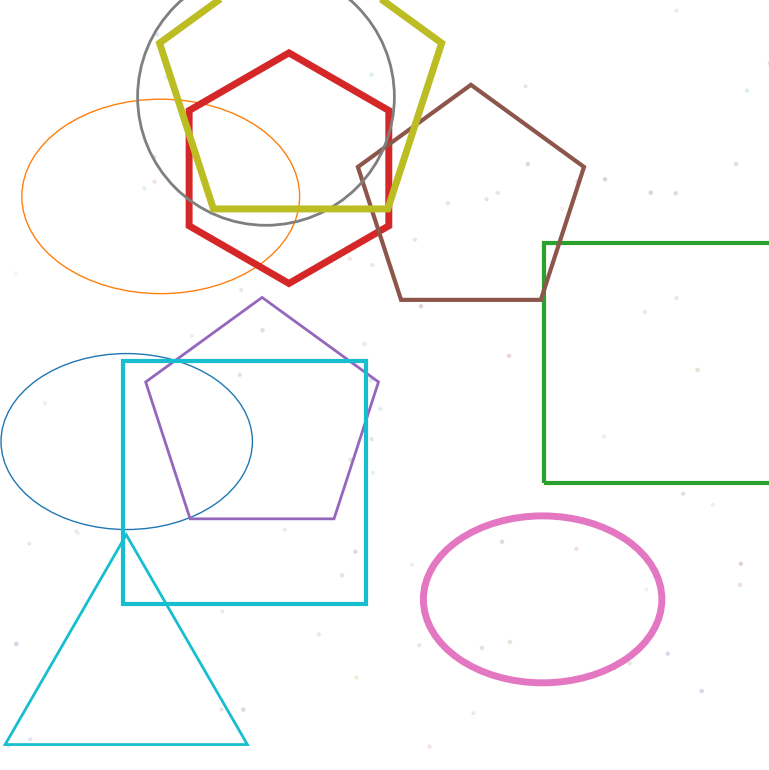[{"shape": "oval", "thickness": 0.5, "radius": 0.82, "center": [0.165, 0.427]}, {"shape": "oval", "thickness": 0.5, "radius": 0.9, "center": [0.209, 0.745]}, {"shape": "square", "thickness": 1.5, "radius": 0.78, "center": [0.862, 0.529]}, {"shape": "hexagon", "thickness": 2.5, "radius": 0.75, "center": [0.375, 0.782]}, {"shape": "pentagon", "thickness": 1, "radius": 0.79, "center": [0.34, 0.455]}, {"shape": "pentagon", "thickness": 1.5, "radius": 0.77, "center": [0.612, 0.735]}, {"shape": "oval", "thickness": 2.5, "radius": 0.77, "center": [0.705, 0.222]}, {"shape": "circle", "thickness": 1, "radius": 0.83, "center": [0.345, 0.874]}, {"shape": "pentagon", "thickness": 2.5, "radius": 0.96, "center": [0.39, 0.885]}, {"shape": "square", "thickness": 1.5, "radius": 0.79, "center": [0.317, 0.374]}, {"shape": "triangle", "thickness": 1, "radius": 0.91, "center": [0.164, 0.124]}]